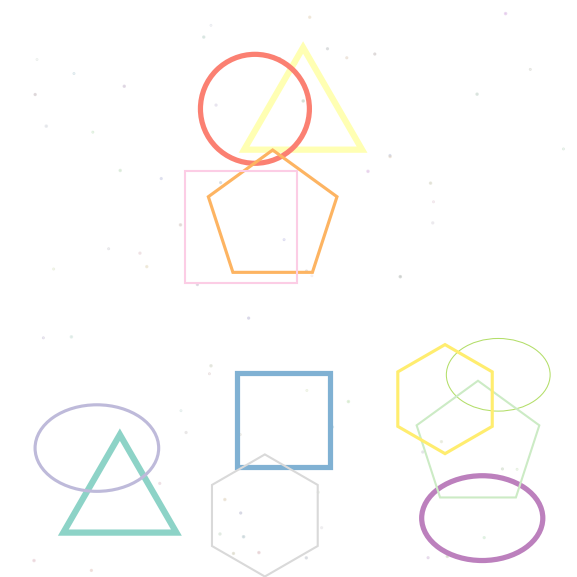[{"shape": "triangle", "thickness": 3, "radius": 0.57, "center": [0.208, 0.133]}, {"shape": "triangle", "thickness": 3, "radius": 0.59, "center": [0.525, 0.799]}, {"shape": "oval", "thickness": 1.5, "radius": 0.54, "center": [0.168, 0.223]}, {"shape": "circle", "thickness": 2.5, "radius": 0.47, "center": [0.441, 0.811]}, {"shape": "square", "thickness": 2.5, "radius": 0.4, "center": [0.491, 0.272]}, {"shape": "pentagon", "thickness": 1.5, "radius": 0.59, "center": [0.472, 0.622]}, {"shape": "oval", "thickness": 0.5, "radius": 0.45, "center": [0.863, 0.35]}, {"shape": "square", "thickness": 1, "radius": 0.48, "center": [0.418, 0.606]}, {"shape": "hexagon", "thickness": 1, "radius": 0.53, "center": [0.459, 0.107]}, {"shape": "oval", "thickness": 2.5, "radius": 0.52, "center": [0.835, 0.102]}, {"shape": "pentagon", "thickness": 1, "radius": 0.56, "center": [0.828, 0.228]}, {"shape": "hexagon", "thickness": 1.5, "radius": 0.47, "center": [0.771, 0.308]}]